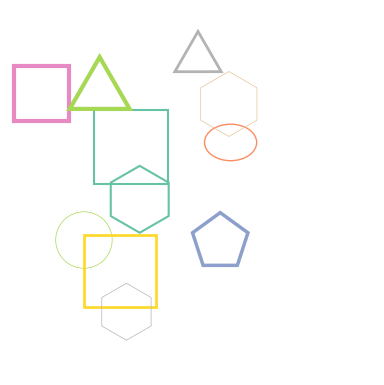[{"shape": "square", "thickness": 1.5, "radius": 0.48, "center": [0.34, 0.618]}, {"shape": "hexagon", "thickness": 1.5, "radius": 0.43, "center": [0.363, 0.482]}, {"shape": "oval", "thickness": 1, "radius": 0.34, "center": [0.599, 0.63]}, {"shape": "pentagon", "thickness": 2.5, "radius": 0.38, "center": [0.572, 0.372]}, {"shape": "square", "thickness": 3, "radius": 0.36, "center": [0.109, 0.757]}, {"shape": "triangle", "thickness": 3, "radius": 0.45, "center": [0.259, 0.762]}, {"shape": "circle", "thickness": 0.5, "radius": 0.37, "center": [0.218, 0.377]}, {"shape": "square", "thickness": 2, "radius": 0.47, "center": [0.311, 0.295]}, {"shape": "hexagon", "thickness": 0.5, "radius": 0.42, "center": [0.594, 0.73]}, {"shape": "hexagon", "thickness": 0.5, "radius": 0.37, "center": [0.328, 0.19]}, {"shape": "triangle", "thickness": 2, "radius": 0.35, "center": [0.514, 0.849]}]